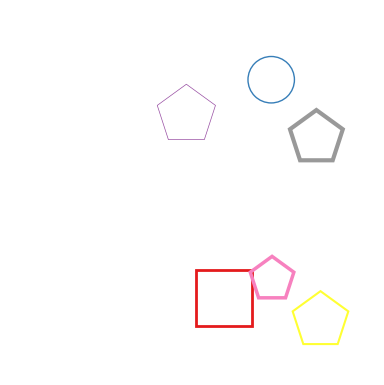[{"shape": "square", "thickness": 2, "radius": 0.37, "center": [0.581, 0.226]}, {"shape": "circle", "thickness": 1, "radius": 0.3, "center": [0.704, 0.793]}, {"shape": "pentagon", "thickness": 0.5, "radius": 0.4, "center": [0.484, 0.702]}, {"shape": "pentagon", "thickness": 1.5, "radius": 0.38, "center": [0.832, 0.168]}, {"shape": "pentagon", "thickness": 2.5, "radius": 0.3, "center": [0.707, 0.275]}, {"shape": "pentagon", "thickness": 3, "radius": 0.36, "center": [0.822, 0.642]}]